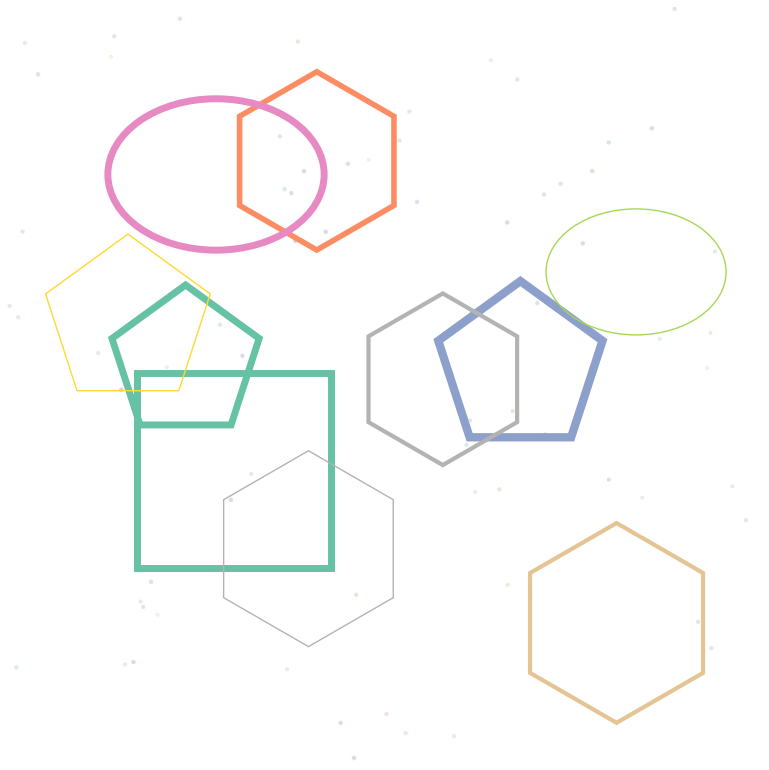[{"shape": "pentagon", "thickness": 2.5, "radius": 0.5, "center": [0.241, 0.529]}, {"shape": "square", "thickness": 2.5, "radius": 0.63, "center": [0.304, 0.389]}, {"shape": "hexagon", "thickness": 2, "radius": 0.58, "center": [0.411, 0.791]}, {"shape": "pentagon", "thickness": 3, "radius": 0.56, "center": [0.676, 0.523]}, {"shape": "oval", "thickness": 2.5, "radius": 0.7, "center": [0.281, 0.773]}, {"shape": "oval", "thickness": 0.5, "radius": 0.58, "center": [0.826, 0.647]}, {"shape": "pentagon", "thickness": 0.5, "radius": 0.56, "center": [0.166, 0.584]}, {"shape": "hexagon", "thickness": 1.5, "radius": 0.65, "center": [0.801, 0.191]}, {"shape": "hexagon", "thickness": 0.5, "radius": 0.64, "center": [0.401, 0.287]}, {"shape": "hexagon", "thickness": 1.5, "radius": 0.56, "center": [0.575, 0.507]}]